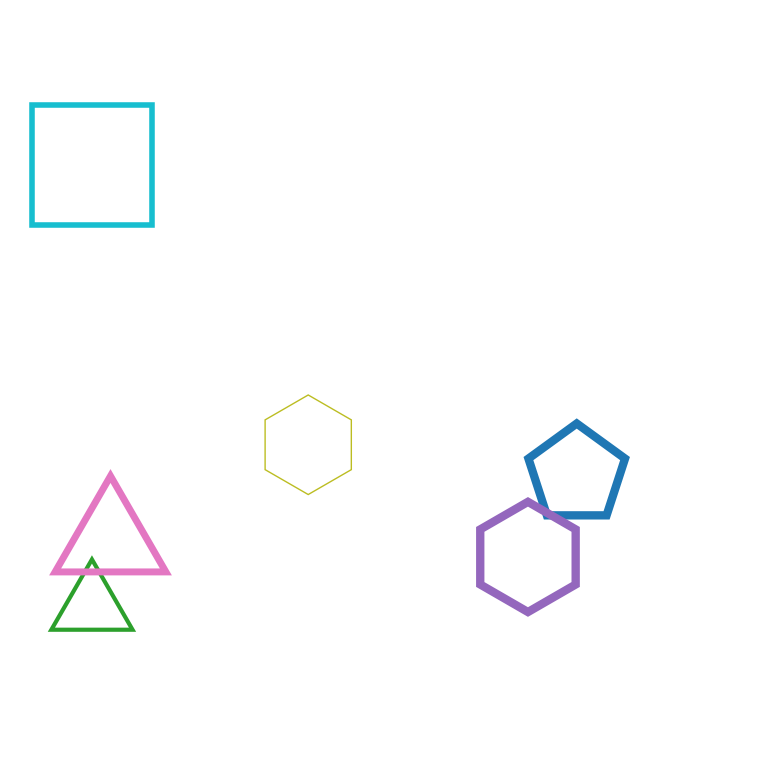[{"shape": "pentagon", "thickness": 3, "radius": 0.33, "center": [0.749, 0.384]}, {"shape": "triangle", "thickness": 1.5, "radius": 0.3, "center": [0.119, 0.213]}, {"shape": "hexagon", "thickness": 3, "radius": 0.36, "center": [0.686, 0.277]}, {"shape": "triangle", "thickness": 2.5, "radius": 0.42, "center": [0.144, 0.299]}, {"shape": "hexagon", "thickness": 0.5, "radius": 0.32, "center": [0.4, 0.422]}, {"shape": "square", "thickness": 2, "radius": 0.39, "center": [0.12, 0.785]}]